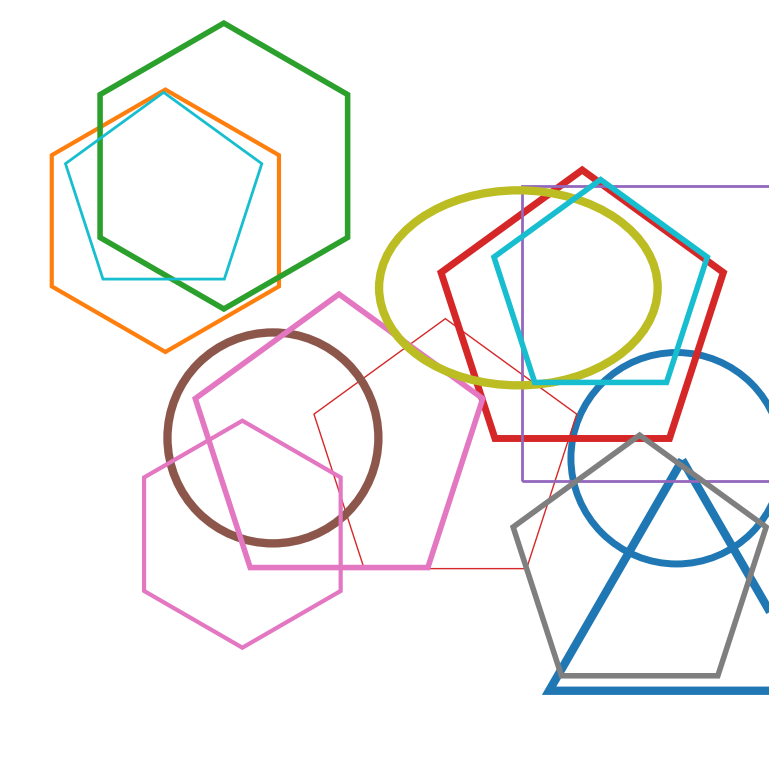[{"shape": "triangle", "thickness": 3, "radius": 1.0, "center": [0.886, 0.203]}, {"shape": "circle", "thickness": 2.5, "radius": 0.69, "center": [0.879, 0.405]}, {"shape": "hexagon", "thickness": 1.5, "radius": 0.85, "center": [0.215, 0.713]}, {"shape": "hexagon", "thickness": 2, "radius": 0.93, "center": [0.291, 0.784]}, {"shape": "pentagon", "thickness": 0.5, "radius": 0.9, "center": [0.578, 0.407]}, {"shape": "pentagon", "thickness": 2.5, "radius": 0.96, "center": [0.756, 0.586]}, {"shape": "square", "thickness": 1, "radius": 0.96, "center": [0.87, 0.567]}, {"shape": "circle", "thickness": 3, "radius": 0.68, "center": [0.354, 0.431]}, {"shape": "hexagon", "thickness": 1.5, "radius": 0.74, "center": [0.315, 0.306]}, {"shape": "pentagon", "thickness": 2, "radius": 0.98, "center": [0.44, 0.422]}, {"shape": "pentagon", "thickness": 2, "radius": 0.86, "center": [0.831, 0.262]}, {"shape": "oval", "thickness": 3, "radius": 0.9, "center": [0.673, 0.626]}, {"shape": "pentagon", "thickness": 1, "radius": 0.67, "center": [0.213, 0.746]}, {"shape": "pentagon", "thickness": 2, "radius": 0.73, "center": [0.78, 0.621]}]